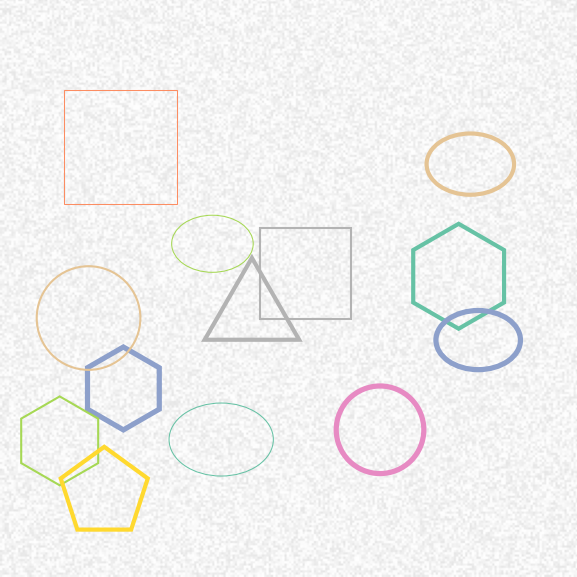[{"shape": "oval", "thickness": 0.5, "radius": 0.45, "center": [0.383, 0.238]}, {"shape": "hexagon", "thickness": 2, "radius": 0.45, "center": [0.794, 0.521]}, {"shape": "square", "thickness": 0.5, "radius": 0.49, "center": [0.209, 0.744]}, {"shape": "oval", "thickness": 2.5, "radius": 0.37, "center": [0.828, 0.41]}, {"shape": "hexagon", "thickness": 2.5, "radius": 0.36, "center": [0.214, 0.326]}, {"shape": "circle", "thickness": 2.5, "radius": 0.38, "center": [0.658, 0.255]}, {"shape": "oval", "thickness": 0.5, "radius": 0.35, "center": [0.368, 0.577]}, {"shape": "hexagon", "thickness": 1, "radius": 0.38, "center": [0.103, 0.236]}, {"shape": "pentagon", "thickness": 2, "radius": 0.4, "center": [0.181, 0.146]}, {"shape": "oval", "thickness": 2, "radius": 0.38, "center": [0.814, 0.715]}, {"shape": "circle", "thickness": 1, "radius": 0.45, "center": [0.153, 0.448]}, {"shape": "square", "thickness": 1, "radius": 0.39, "center": [0.528, 0.525]}, {"shape": "triangle", "thickness": 2, "radius": 0.47, "center": [0.436, 0.458]}]